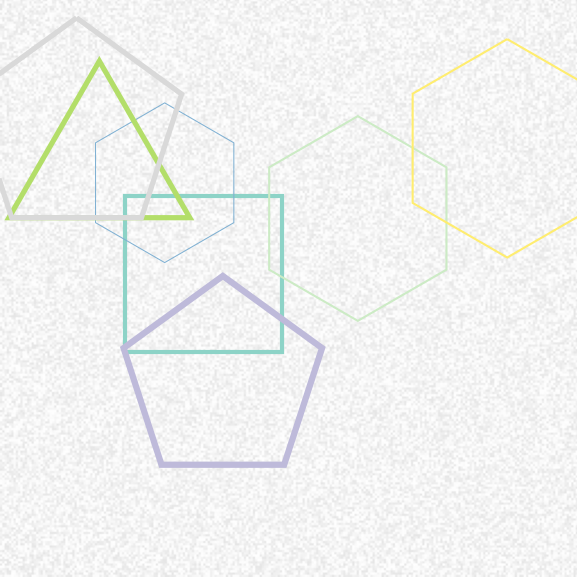[{"shape": "square", "thickness": 2, "radius": 0.68, "center": [0.352, 0.524]}, {"shape": "pentagon", "thickness": 3, "radius": 0.9, "center": [0.386, 0.341]}, {"shape": "hexagon", "thickness": 0.5, "radius": 0.69, "center": [0.285, 0.683]}, {"shape": "triangle", "thickness": 2.5, "radius": 0.9, "center": [0.172, 0.713]}, {"shape": "pentagon", "thickness": 2.5, "radius": 0.96, "center": [0.133, 0.777]}, {"shape": "hexagon", "thickness": 1, "radius": 0.89, "center": [0.62, 0.621]}, {"shape": "hexagon", "thickness": 1, "radius": 0.95, "center": [0.878, 0.742]}]